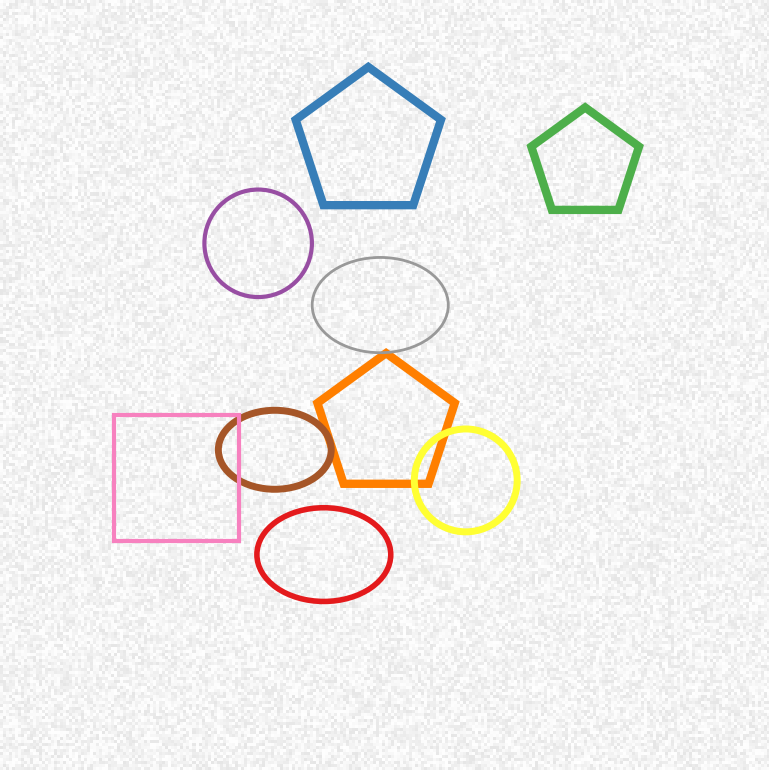[{"shape": "oval", "thickness": 2, "radius": 0.43, "center": [0.421, 0.28]}, {"shape": "pentagon", "thickness": 3, "radius": 0.5, "center": [0.478, 0.814]}, {"shape": "pentagon", "thickness": 3, "radius": 0.37, "center": [0.76, 0.787]}, {"shape": "circle", "thickness": 1.5, "radius": 0.35, "center": [0.335, 0.684]}, {"shape": "pentagon", "thickness": 3, "radius": 0.47, "center": [0.501, 0.448]}, {"shape": "circle", "thickness": 2.5, "radius": 0.33, "center": [0.605, 0.376]}, {"shape": "oval", "thickness": 2.5, "radius": 0.37, "center": [0.357, 0.416]}, {"shape": "square", "thickness": 1.5, "radius": 0.41, "center": [0.229, 0.379]}, {"shape": "oval", "thickness": 1, "radius": 0.44, "center": [0.494, 0.604]}]